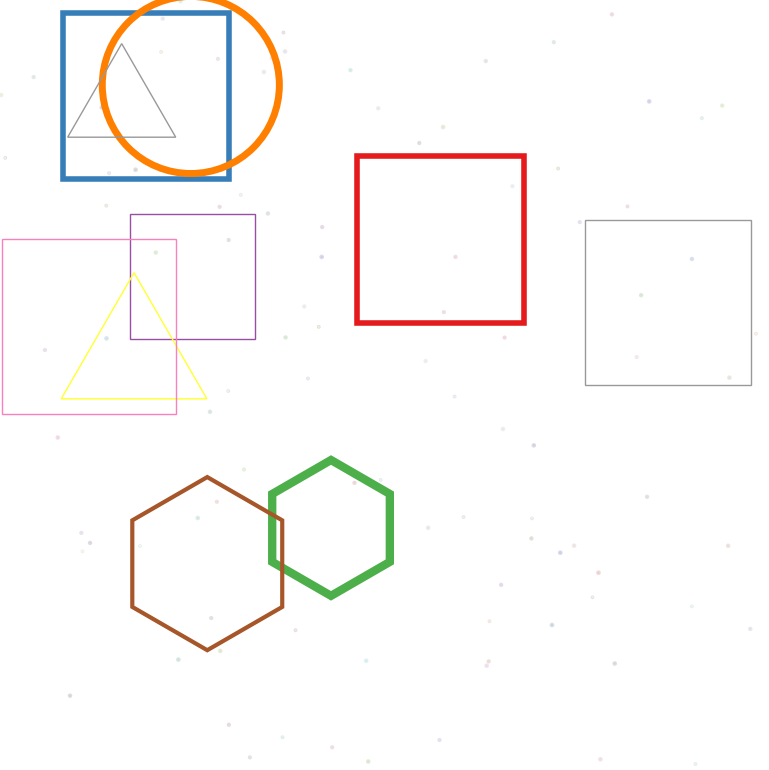[{"shape": "square", "thickness": 2, "radius": 0.54, "center": [0.572, 0.689]}, {"shape": "square", "thickness": 2, "radius": 0.54, "center": [0.19, 0.876]}, {"shape": "hexagon", "thickness": 3, "radius": 0.44, "center": [0.43, 0.314]}, {"shape": "square", "thickness": 0.5, "radius": 0.41, "center": [0.25, 0.64]}, {"shape": "circle", "thickness": 2.5, "radius": 0.57, "center": [0.248, 0.89]}, {"shape": "triangle", "thickness": 0.5, "radius": 0.55, "center": [0.174, 0.537]}, {"shape": "hexagon", "thickness": 1.5, "radius": 0.56, "center": [0.269, 0.268]}, {"shape": "square", "thickness": 0.5, "radius": 0.57, "center": [0.116, 0.576]}, {"shape": "triangle", "thickness": 0.5, "radius": 0.41, "center": [0.158, 0.862]}, {"shape": "square", "thickness": 0.5, "radius": 0.54, "center": [0.868, 0.607]}]